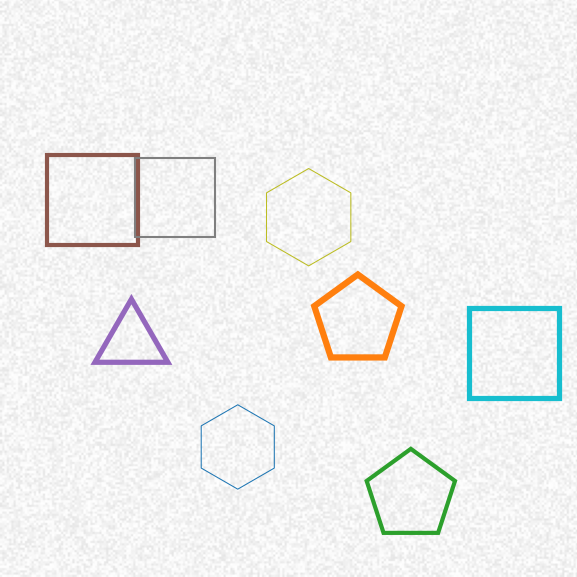[{"shape": "hexagon", "thickness": 0.5, "radius": 0.37, "center": [0.412, 0.225]}, {"shape": "pentagon", "thickness": 3, "radius": 0.4, "center": [0.62, 0.444]}, {"shape": "pentagon", "thickness": 2, "radius": 0.4, "center": [0.711, 0.141]}, {"shape": "triangle", "thickness": 2.5, "radius": 0.36, "center": [0.228, 0.408]}, {"shape": "square", "thickness": 2, "radius": 0.39, "center": [0.161, 0.653]}, {"shape": "square", "thickness": 1, "radius": 0.34, "center": [0.303, 0.657]}, {"shape": "hexagon", "thickness": 0.5, "radius": 0.42, "center": [0.534, 0.623]}, {"shape": "square", "thickness": 2.5, "radius": 0.39, "center": [0.891, 0.388]}]